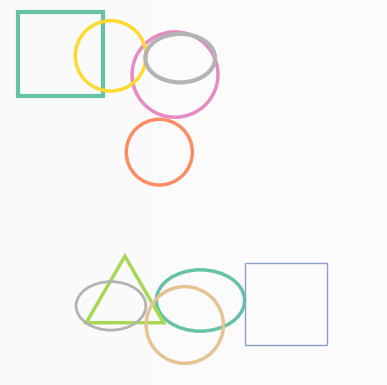[{"shape": "oval", "thickness": 2.5, "radius": 0.57, "center": [0.517, 0.22]}, {"shape": "square", "thickness": 3, "radius": 0.54, "center": [0.156, 0.859]}, {"shape": "circle", "thickness": 2.5, "radius": 0.43, "center": [0.411, 0.605]}, {"shape": "square", "thickness": 1, "radius": 0.53, "center": [0.738, 0.211]}, {"shape": "circle", "thickness": 2.5, "radius": 0.55, "center": [0.452, 0.806]}, {"shape": "triangle", "thickness": 2.5, "radius": 0.58, "center": [0.322, 0.219]}, {"shape": "circle", "thickness": 2.5, "radius": 0.46, "center": [0.286, 0.855]}, {"shape": "circle", "thickness": 2.5, "radius": 0.5, "center": [0.477, 0.156]}, {"shape": "oval", "thickness": 2, "radius": 0.45, "center": [0.286, 0.205]}, {"shape": "oval", "thickness": 3, "radius": 0.45, "center": [0.465, 0.849]}]